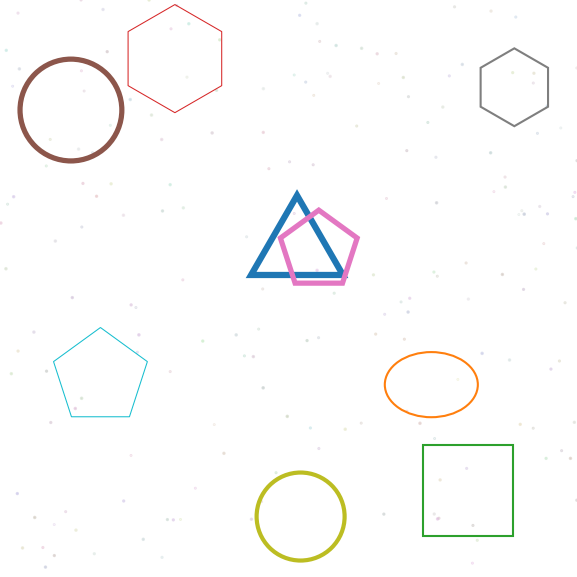[{"shape": "triangle", "thickness": 3, "radius": 0.46, "center": [0.514, 0.569]}, {"shape": "oval", "thickness": 1, "radius": 0.4, "center": [0.747, 0.333]}, {"shape": "square", "thickness": 1, "radius": 0.39, "center": [0.81, 0.149]}, {"shape": "hexagon", "thickness": 0.5, "radius": 0.47, "center": [0.303, 0.898]}, {"shape": "circle", "thickness": 2.5, "radius": 0.44, "center": [0.123, 0.809]}, {"shape": "pentagon", "thickness": 2.5, "radius": 0.35, "center": [0.552, 0.565]}, {"shape": "hexagon", "thickness": 1, "radius": 0.34, "center": [0.891, 0.848]}, {"shape": "circle", "thickness": 2, "radius": 0.38, "center": [0.521, 0.105]}, {"shape": "pentagon", "thickness": 0.5, "radius": 0.43, "center": [0.174, 0.347]}]